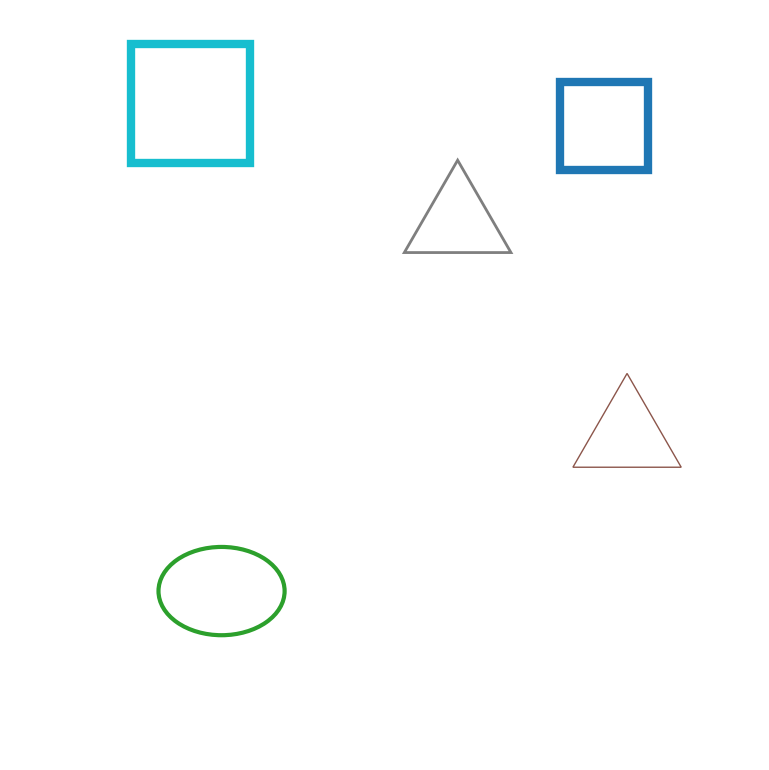[{"shape": "square", "thickness": 3, "radius": 0.29, "center": [0.785, 0.836]}, {"shape": "oval", "thickness": 1.5, "radius": 0.41, "center": [0.288, 0.232]}, {"shape": "triangle", "thickness": 0.5, "radius": 0.41, "center": [0.814, 0.434]}, {"shape": "triangle", "thickness": 1, "radius": 0.4, "center": [0.594, 0.712]}, {"shape": "square", "thickness": 3, "radius": 0.39, "center": [0.247, 0.865]}]